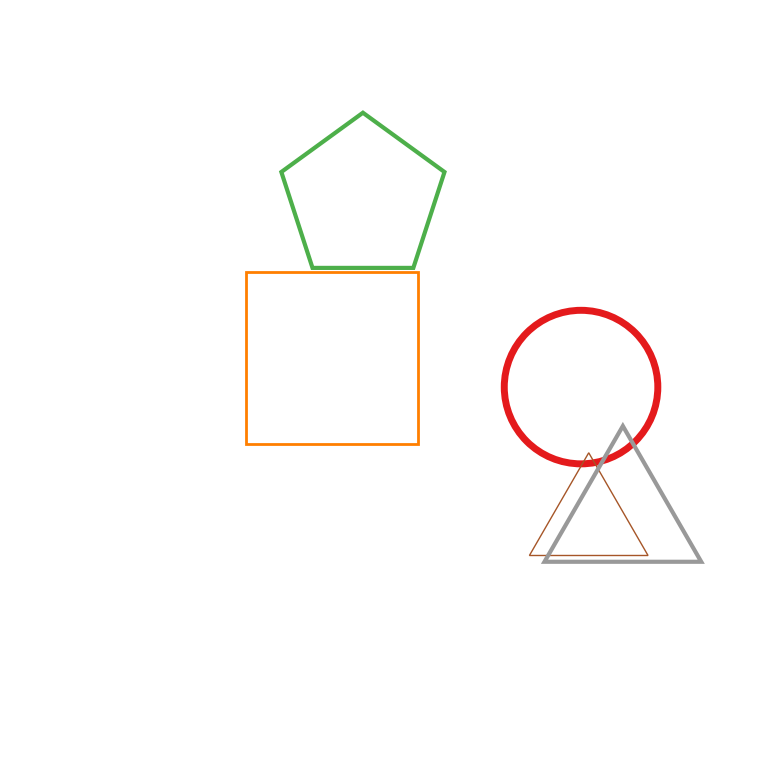[{"shape": "circle", "thickness": 2.5, "radius": 0.5, "center": [0.755, 0.497]}, {"shape": "pentagon", "thickness": 1.5, "radius": 0.56, "center": [0.471, 0.742]}, {"shape": "square", "thickness": 1, "radius": 0.56, "center": [0.431, 0.535]}, {"shape": "triangle", "thickness": 0.5, "radius": 0.44, "center": [0.765, 0.323]}, {"shape": "triangle", "thickness": 1.5, "radius": 0.59, "center": [0.809, 0.329]}]